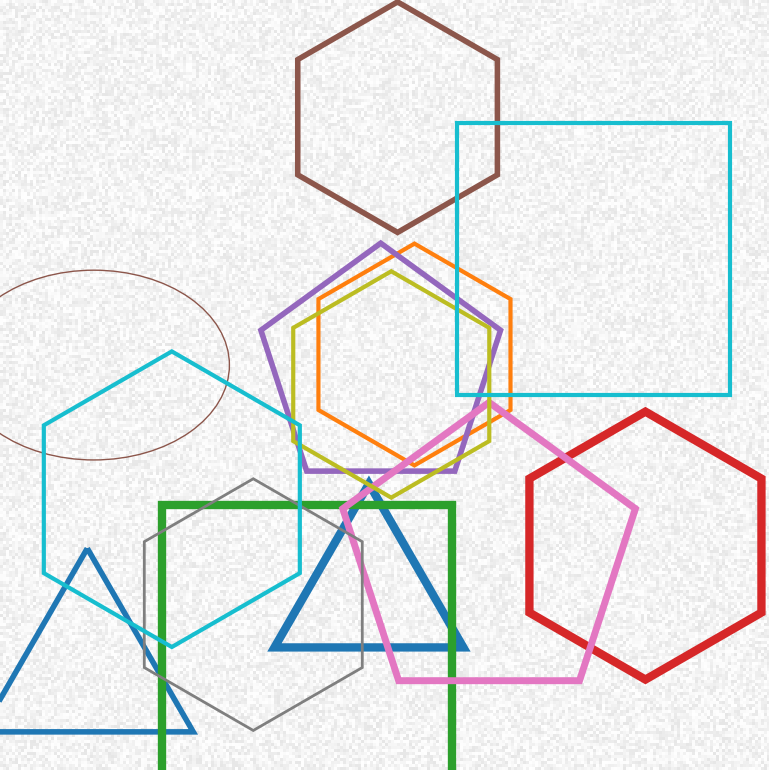[{"shape": "triangle", "thickness": 2, "radius": 0.79, "center": [0.113, 0.129]}, {"shape": "triangle", "thickness": 3, "radius": 0.71, "center": [0.479, 0.23]}, {"shape": "hexagon", "thickness": 1.5, "radius": 0.72, "center": [0.538, 0.54]}, {"shape": "square", "thickness": 3, "radius": 0.94, "center": [0.399, 0.155]}, {"shape": "hexagon", "thickness": 3, "radius": 0.87, "center": [0.838, 0.291]}, {"shape": "pentagon", "thickness": 2, "radius": 0.82, "center": [0.494, 0.521]}, {"shape": "hexagon", "thickness": 2, "radius": 0.75, "center": [0.516, 0.848]}, {"shape": "oval", "thickness": 0.5, "radius": 0.88, "center": [0.122, 0.526]}, {"shape": "pentagon", "thickness": 2.5, "radius": 1.0, "center": [0.635, 0.278]}, {"shape": "hexagon", "thickness": 1, "radius": 0.82, "center": [0.329, 0.215]}, {"shape": "hexagon", "thickness": 1.5, "radius": 0.73, "center": [0.508, 0.501]}, {"shape": "hexagon", "thickness": 1.5, "radius": 0.96, "center": [0.223, 0.352]}, {"shape": "square", "thickness": 1.5, "radius": 0.89, "center": [0.771, 0.664]}]